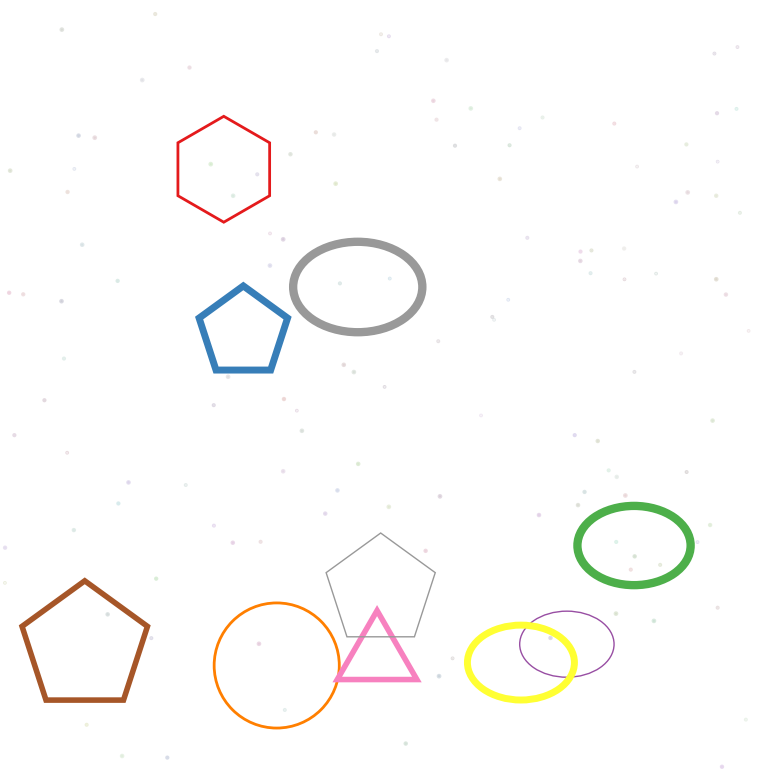[{"shape": "hexagon", "thickness": 1, "radius": 0.34, "center": [0.291, 0.78]}, {"shape": "pentagon", "thickness": 2.5, "radius": 0.3, "center": [0.316, 0.568]}, {"shape": "oval", "thickness": 3, "radius": 0.37, "center": [0.823, 0.292]}, {"shape": "oval", "thickness": 0.5, "radius": 0.31, "center": [0.736, 0.163]}, {"shape": "circle", "thickness": 1, "radius": 0.41, "center": [0.359, 0.136]}, {"shape": "oval", "thickness": 2.5, "radius": 0.35, "center": [0.677, 0.14]}, {"shape": "pentagon", "thickness": 2, "radius": 0.43, "center": [0.11, 0.16]}, {"shape": "triangle", "thickness": 2, "radius": 0.3, "center": [0.49, 0.147]}, {"shape": "pentagon", "thickness": 0.5, "radius": 0.37, "center": [0.494, 0.233]}, {"shape": "oval", "thickness": 3, "radius": 0.42, "center": [0.465, 0.627]}]